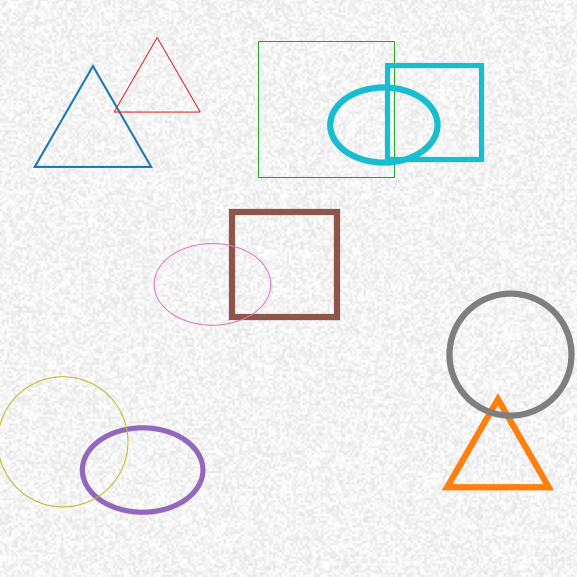[{"shape": "triangle", "thickness": 1, "radius": 0.58, "center": [0.161, 0.768]}, {"shape": "triangle", "thickness": 3, "radius": 0.51, "center": [0.862, 0.206]}, {"shape": "square", "thickness": 0.5, "radius": 0.59, "center": [0.565, 0.81]}, {"shape": "triangle", "thickness": 0.5, "radius": 0.43, "center": [0.272, 0.848]}, {"shape": "oval", "thickness": 2.5, "radius": 0.52, "center": [0.247, 0.185]}, {"shape": "square", "thickness": 3, "radius": 0.45, "center": [0.493, 0.541]}, {"shape": "oval", "thickness": 0.5, "radius": 0.51, "center": [0.368, 0.507]}, {"shape": "circle", "thickness": 3, "radius": 0.53, "center": [0.884, 0.385]}, {"shape": "circle", "thickness": 0.5, "radius": 0.56, "center": [0.109, 0.234]}, {"shape": "oval", "thickness": 3, "radius": 0.46, "center": [0.665, 0.783]}, {"shape": "square", "thickness": 2.5, "radius": 0.41, "center": [0.751, 0.805]}]